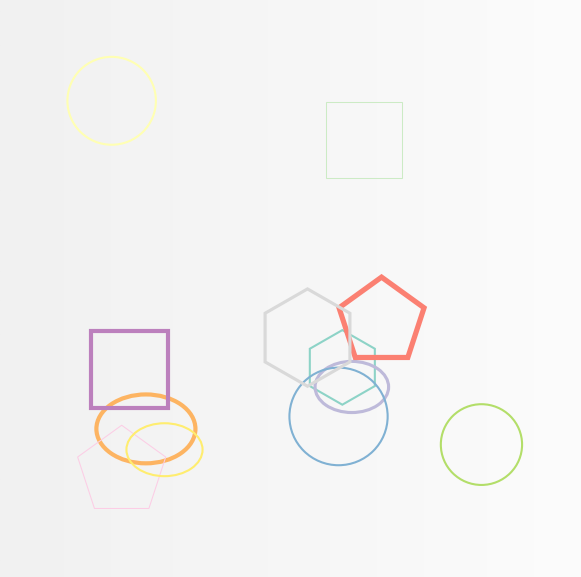[{"shape": "hexagon", "thickness": 1, "radius": 0.32, "center": [0.589, 0.363]}, {"shape": "circle", "thickness": 1, "radius": 0.38, "center": [0.192, 0.825]}, {"shape": "oval", "thickness": 1.5, "radius": 0.32, "center": [0.605, 0.329]}, {"shape": "pentagon", "thickness": 2.5, "radius": 0.38, "center": [0.656, 0.442]}, {"shape": "circle", "thickness": 1, "radius": 0.42, "center": [0.582, 0.278]}, {"shape": "oval", "thickness": 2, "radius": 0.43, "center": [0.251, 0.256]}, {"shape": "circle", "thickness": 1, "radius": 0.35, "center": [0.828, 0.229]}, {"shape": "pentagon", "thickness": 0.5, "radius": 0.4, "center": [0.209, 0.183]}, {"shape": "hexagon", "thickness": 1.5, "radius": 0.42, "center": [0.529, 0.415]}, {"shape": "square", "thickness": 2, "radius": 0.33, "center": [0.223, 0.36]}, {"shape": "square", "thickness": 0.5, "radius": 0.33, "center": [0.626, 0.757]}, {"shape": "oval", "thickness": 1, "radius": 0.33, "center": [0.283, 0.22]}]